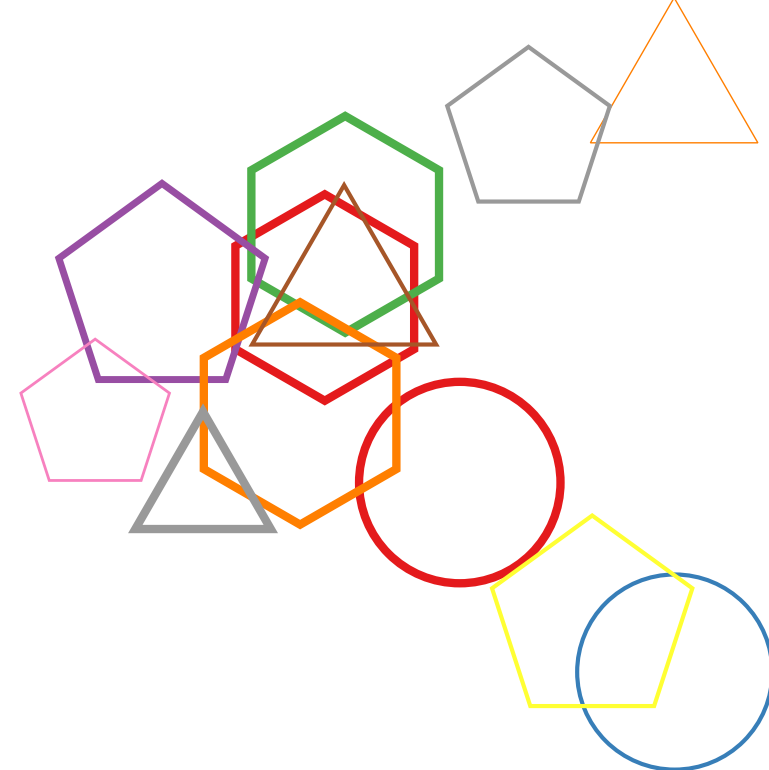[{"shape": "hexagon", "thickness": 3, "radius": 0.67, "center": [0.422, 0.614]}, {"shape": "circle", "thickness": 3, "radius": 0.65, "center": [0.597, 0.373]}, {"shape": "circle", "thickness": 1.5, "radius": 0.63, "center": [0.876, 0.127]}, {"shape": "hexagon", "thickness": 3, "radius": 0.7, "center": [0.448, 0.709]}, {"shape": "pentagon", "thickness": 2.5, "radius": 0.7, "center": [0.21, 0.621]}, {"shape": "hexagon", "thickness": 3, "radius": 0.72, "center": [0.39, 0.463]}, {"shape": "triangle", "thickness": 0.5, "radius": 0.63, "center": [0.875, 0.877]}, {"shape": "pentagon", "thickness": 1.5, "radius": 0.68, "center": [0.769, 0.194]}, {"shape": "triangle", "thickness": 1.5, "radius": 0.69, "center": [0.447, 0.622]}, {"shape": "pentagon", "thickness": 1, "radius": 0.51, "center": [0.124, 0.458]}, {"shape": "triangle", "thickness": 3, "radius": 0.51, "center": [0.264, 0.364]}, {"shape": "pentagon", "thickness": 1.5, "radius": 0.56, "center": [0.686, 0.828]}]